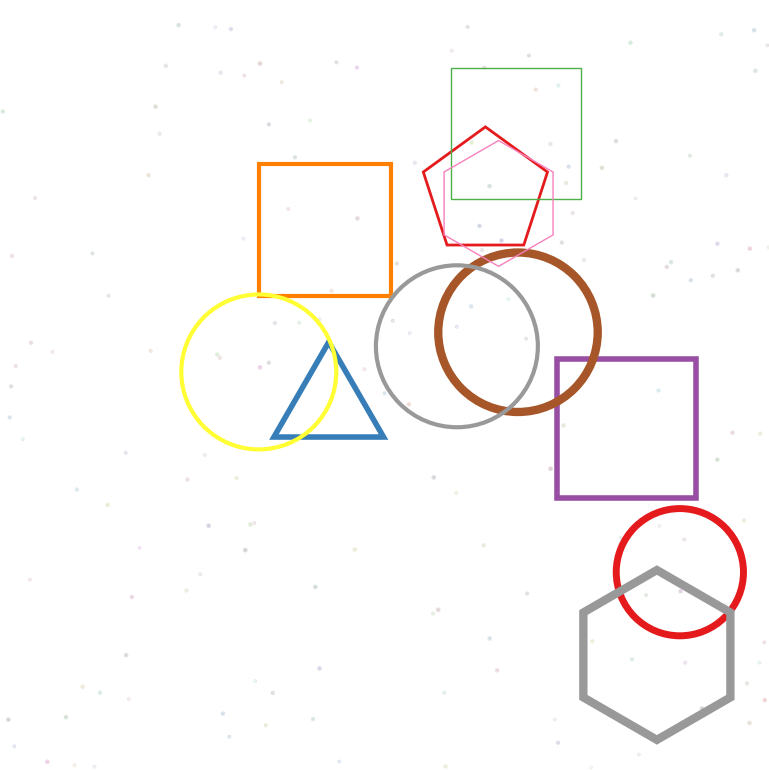[{"shape": "circle", "thickness": 2.5, "radius": 0.41, "center": [0.883, 0.257]}, {"shape": "pentagon", "thickness": 1, "radius": 0.42, "center": [0.63, 0.75]}, {"shape": "triangle", "thickness": 2, "radius": 0.41, "center": [0.427, 0.474]}, {"shape": "square", "thickness": 0.5, "radius": 0.43, "center": [0.67, 0.827]}, {"shape": "square", "thickness": 2, "radius": 0.45, "center": [0.813, 0.444]}, {"shape": "square", "thickness": 1.5, "radius": 0.43, "center": [0.422, 0.701]}, {"shape": "circle", "thickness": 1.5, "radius": 0.5, "center": [0.336, 0.517]}, {"shape": "circle", "thickness": 3, "radius": 0.52, "center": [0.673, 0.569]}, {"shape": "hexagon", "thickness": 0.5, "radius": 0.41, "center": [0.647, 0.736]}, {"shape": "hexagon", "thickness": 3, "radius": 0.55, "center": [0.853, 0.149]}, {"shape": "circle", "thickness": 1.5, "radius": 0.53, "center": [0.593, 0.55]}]